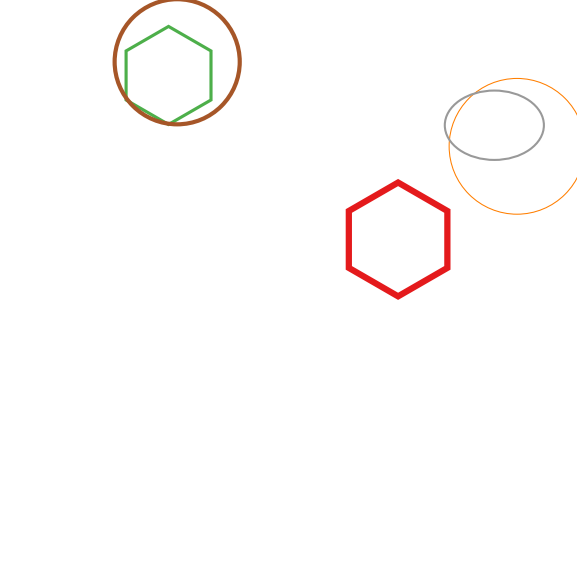[{"shape": "hexagon", "thickness": 3, "radius": 0.49, "center": [0.689, 0.585]}, {"shape": "hexagon", "thickness": 1.5, "radius": 0.42, "center": [0.292, 0.868]}, {"shape": "circle", "thickness": 0.5, "radius": 0.59, "center": [0.895, 0.746]}, {"shape": "circle", "thickness": 2, "radius": 0.54, "center": [0.307, 0.892]}, {"shape": "oval", "thickness": 1, "radius": 0.43, "center": [0.856, 0.782]}]